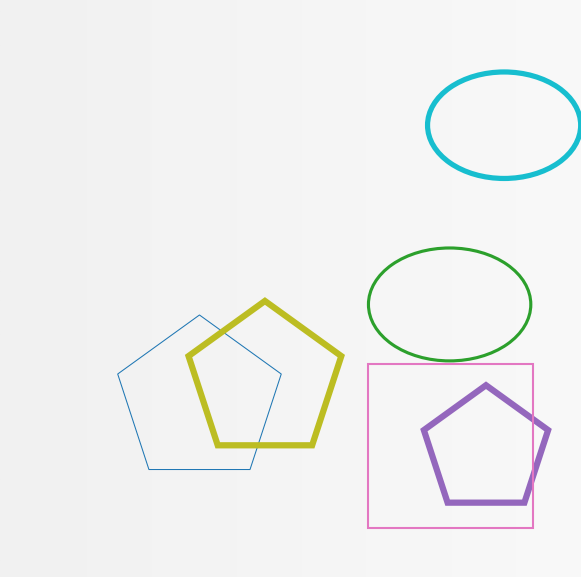[{"shape": "pentagon", "thickness": 0.5, "radius": 0.74, "center": [0.343, 0.306]}, {"shape": "oval", "thickness": 1.5, "radius": 0.7, "center": [0.774, 0.472]}, {"shape": "pentagon", "thickness": 3, "radius": 0.56, "center": [0.836, 0.22]}, {"shape": "square", "thickness": 1, "radius": 0.71, "center": [0.775, 0.226]}, {"shape": "pentagon", "thickness": 3, "radius": 0.69, "center": [0.456, 0.34]}, {"shape": "oval", "thickness": 2.5, "radius": 0.66, "center": [0.867, 0.782]}]